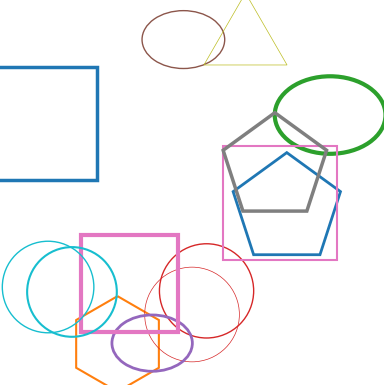[{"shape": "pentagon", "thickness": 2, "radius": 0.73, "center": [0.745, 0.457]}, {"shape": "square", "thickness": 2.5, "radius": 0.74, "center": [0.104, 0.68]}, {"shape": "hexagon", "thickness": 1.5, "radius": 0.62, "center": [0.305, 0.107]}, {"shape": "oval", "thickness": 3, "radius": 0.72, "center": [0.857, 0.701]}, {"shape": "circle", "thickness": 0.5, "radius": 0.61, "center": [0.499, 0.183]}, {"shape": "circle", "thickness": 1, "radius": 0.61, "center": [0.536, 0.244]}, {"shape": "oval", "thickness": 2, "radius": 0.52, "center": [0.395, 0.109]}, {"shape": "oval", "thickness": 1, "radius": 0.54, "center": [0.476, 0.897]}, {"shape": "square", "thickness": 3, "radius": 0.63, "center": [0.337, 0.263]}, {"shape": "square", "thickness": 1.5, "radius": 0.74, "center": [0.727, 0.473]}, {"shape": "pentagon", "thickness": 2.5, "radius": 0.71, "center": [0.714, 0.566]}, {"shape": "triangle", "thickness": 0.5, "radius": 0.62, "center": [0.638, 0.894]}, {"shape": "circle", "thickness": 1.5, "radius": 0.58, "center": [0.187, 0.242]}, {"shape": "circle", "thickness": 1, "radius": 0.59, "center": [0.125, 0.255]}]